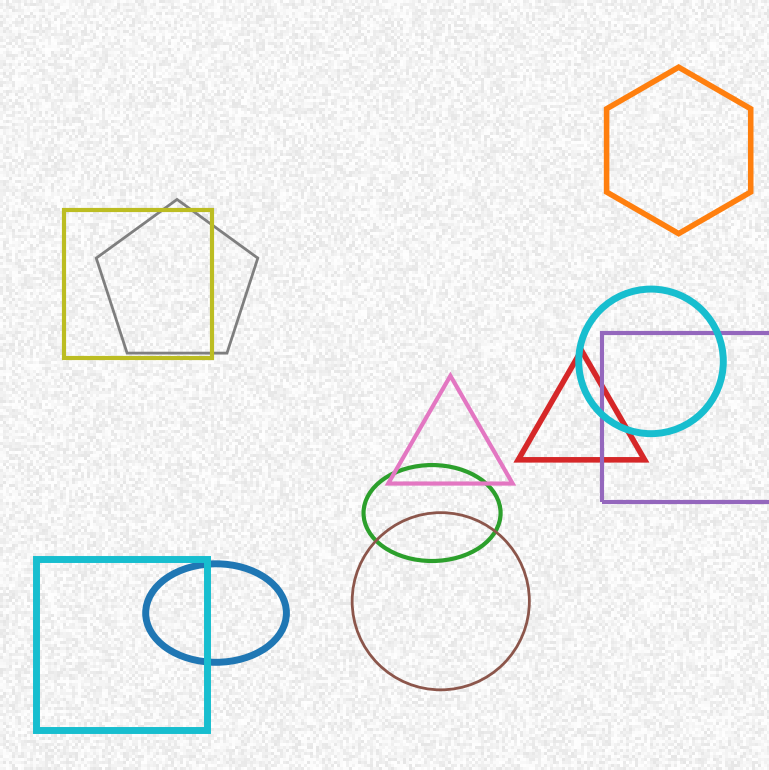[{"shape": "oval", "thickness": 2.5, "radius": 0.46, "center": [0.281, 0.204]}, {"shape": "hexagon", "thickness": 2, "radius": 0.54, "center": [0.881, 0.805]}, {"shape": "oval", "thickness": 1.5, "radius": 0.45, "center": [0.561, 0.334]}, {"shape": "triangle", "thickness": 2, "radius": 0.47, "center": [0.755, 0.45]}, {"shape": "square", "thickness": 1.5, "radius": 0.55, "center": [0.892, 0.457]}, {"shape": "circle", "thickness": 1, "radius": 0.58, "center": [0.572, 0.219]}, {"shape": "triangle", "thickness": 1.5, "radius": 0.47, "center": [0.585, 0.419]}, {"shape": "pentagon", "thickness": 1, "radius": 0.55, "center": [0.23, 0.631]}, {"shape": "square", "thickness": 1.5, "radius": 0.48, "center": [0.179, 0.631]}, {"shape": "circle", "thickness": 2.5, "radius": 0.47, "center": [0.845, 0.531]}, {"shape": "square", "thickness": 2.5, "radius": 0.55, "center": [0.157, 0.163]}]